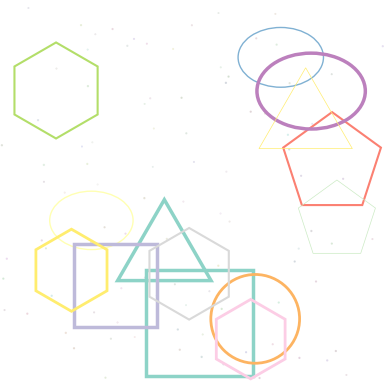[{"shape": "square", "thickness": 2.5, "radius": 0.69, "center": [0.517, 0.161]}, {"shape": "triangle", "thickness": 2.5, "radius": 0.7, "center": [0.427, 0.341]}, {"shape": "oval", "thickness": 1, "radius": 0.54, "center": [0.237, 0.428]}, {"shape": "square", "thickness": 2.5, "radius": 0.54, "center": [0.3, 0.259]}, {"shape": "pentagon", "thickness": 1.5, "radius": 0.67, "center": [0.863, 0.575]}, {"shape": "oval", "thickness": 1, "radius": 0.55, "center": [0.729, 0.851]}, {"shape": "circle", "thickness": 2, "radius": 0.58, "center": [0.663, 0.172]}, {"shape": "hexagon", "thickness": 1.5, "radius": 0.62, "center": [0.146, 0.765]}, {"shape": "hexagon", "thickness": 2, "radius": 0.52, "center": [0.651, 0.119]}, {"shape": "hexagon", "thickness": 1.5, "radius": 0.59, "center": [0.491, 0.289]}, {"shape": "oval", "thickness": 2.5, "radius": 0.7, "center": [0.808, 0.763]}, {"shape": "pentagon", "thickness": 0.5, "radius": 0.53, "center": [0.875, 0.427]}, {"shape": "hexagon", "thickness": 2, "radius": 0.53, "center": [0.186, 0.298]}, {"shape": "triangle", "thickness": 0.5, "radius": 0.7, "center": [0.794, 0.684]}]